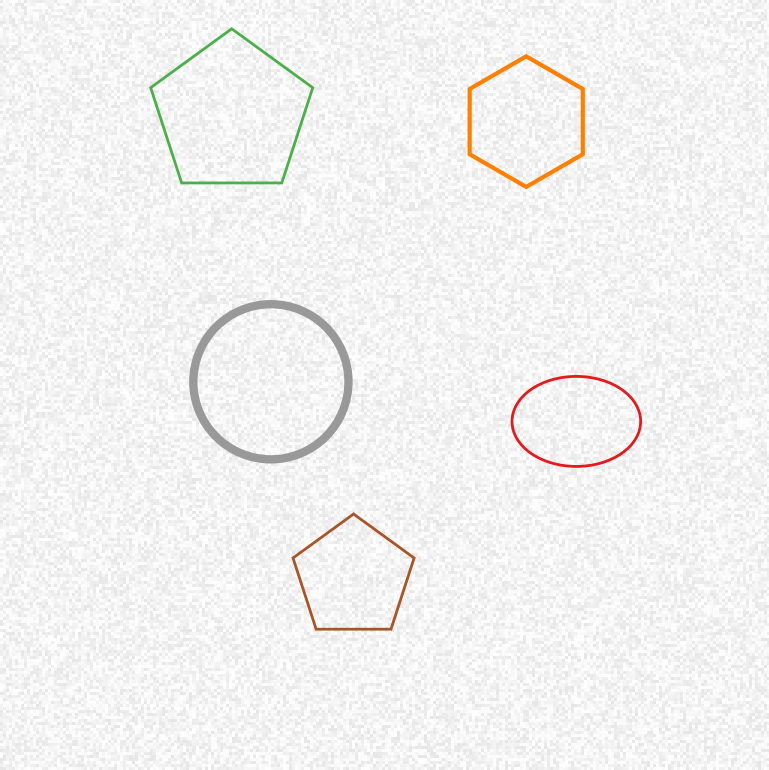[{"shape": "oval", "thickness": 1, "radius": 0.42, "center": [0.748, 0.453]}, {"shape": "pentagon", "thickness": 1, "radius": 0.55, "center": [0.301, 0.852]}, {"shape": "hexagon", "thickness": 1.5, "radius": 0.42, "center": [0.683, 0.842]}, {"shape": "pentagon", "thickness": 1, "radius": 0.41, "center": [0.459, 0.25]}, {"shape": "circle", "thickness": 3, "radius": 0.5, "center": [0.352, 0.504]}]